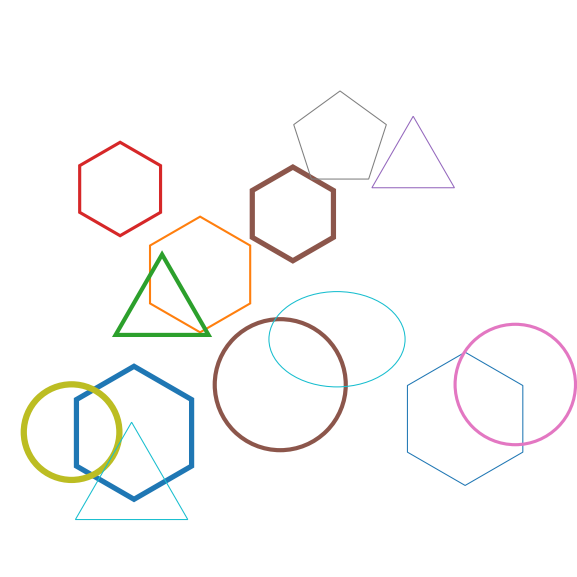[{"shape": "hexagon", "thickness": 2.5, "radius": 0.58, "center": [0.232, 0.25]}, {"shape": "hexagon", "thickness": 0.5, "radius": 0.58, "center": [0.805, 0.274]}, {"shape": "hexagon", "thickness": 1, "radius": 0.5, "center": [0.347, 0.524]}, {"shape": "triangle", "thickness": 2, "radius": 0.46, "center": [0.281, 0.466]}, {"shape": "hexagon", "thickness": 1.5, "radius": 0.4, "center": [0.208, 0.672]}, {"shape": "triangle", "thickness": 0.5, "radius": 0.41, "center": [0.715, 0.715]}, {"shape": "hexagon", "thickness": 2.5, "radius": 0.41, "center": [0.507, 0.629]}, {"shape": "circle", "thickness": 2, "radius": 0.57, "center": [0.485, 0.333]}, {"shape": "circle", "thickness": 1.5, "radius": 0.52, "center": [0.892, 0.333]}, {"shape": "pentagon", "thickness": 0.5, "radius": 0.42, "center": [0.589, 0.757]}, {"shape": "circle", "thickness": 3, "radius": 0.41, "center": [0.124, 0.251]}, {"shape": "oval", "thickness": 0.5, "radius": 0.59, "center": [0.584, 0.412]}, {"shape": "triangle", "thickness": 0.5, "radius": 0.56, "center": [0.228, 0.156]}]